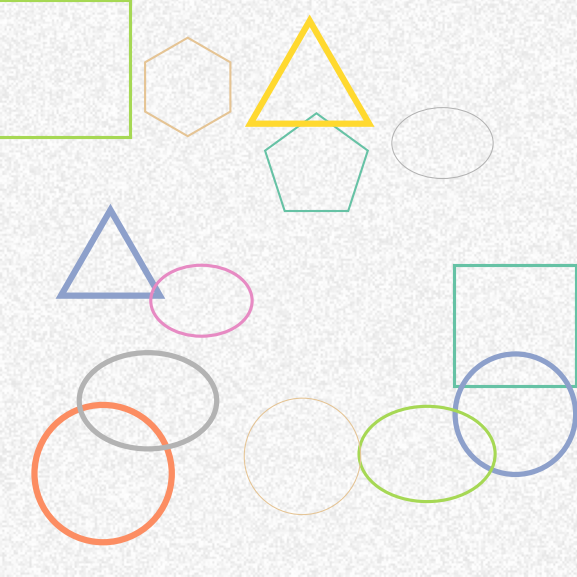[{"shape": "pentagon", "thickness": 1, "radius": 0.47, "center": [0.548, 0.709]}, {"shape": "square", "thickness": 1.5, "radius": 0.53, "center": [0.892, 0.435]}, {"shape": "circle", "thickness": 3, "radius": 0.59, "center": [0.179, 0.179]}, {"shape": "circle", "thickness": 2.5, "radius": 0.52, "center": [0.892, 0.282]}, {"shape": "triangle", "thickness": 3, "radius": 0.49, "center": [0.191, 0.537]}, {"shape": "oval", "thickness": 1.5, "radius": 0.44, "center": [0.349, 0.478]}, {"shape": "oval", "thickness": 1.5, "radius": 0.59, "center": [0.74, 0.213]}, {"shape": "square", "thickness": 1.5, "radius": 0.59, "center": [0.108, 0.881]}, {"shape": "triangle", "thickness": 3, "radius": 0.59, "center": [0.536, 0.844]}, {"shape": "hexagon", "thickness": 1, "radius": 0.43, "center": [0.325, 0.849]}, {"shape": "circle", "thickness": 0.5, "radius": 0.5, "center": [0.524, 0.209]}, {"shape": "oval", "thickness": 0.5, "radius": 0.44, "center": [0.766, 0.751]}, {"shape": "oval", "thickness": 2.5, "radius": 0.6, "center": [0.256, 0.305]}]